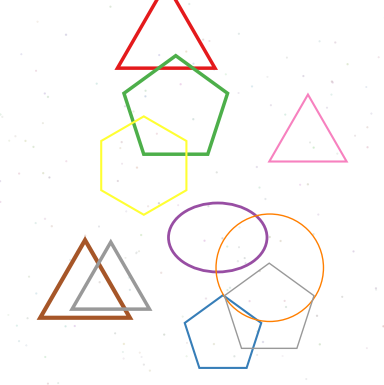[{"shape": "triangle", "thickness": 2.5, "radius": 0.73, "center": [0.432, 0.896]}, {"shape": "pentagon", "thickness": 1.5, "radius": 0.52, "center": [0.579, 0.129]}, {"shape": "pentagon", "thickness": 2.5, "radius": 0.71, "center": [0.457, 0.714]}, {"shape": "oval", "thickness": 2, "radius": 0.64, "center": [0.566, 0.383]}, {"shape": "circle", "thickness": 1, "radius": 0.7, "center": [0.701, 0.305]}, {"shape": "hexagon", "thickness": 1.5, "radius": 0.64, "center": [0.374, 0.57]}, {"shape": "triangle", "thickness": 3, "radius": 0.67, "center": [0.221, 0.242]}, {"shape": "triangle", "thickness": 1.5, "radius": 0.58, "center": [0.8, 0.638]}, {"shape": "pentagon", "thickness": 1, "radius": 0.61, "center": [0.699, 0.194]}, {"shape": "triangle", "thickness": 2.5, "radius": 0.58, "center": [0.288, 0.255]}]